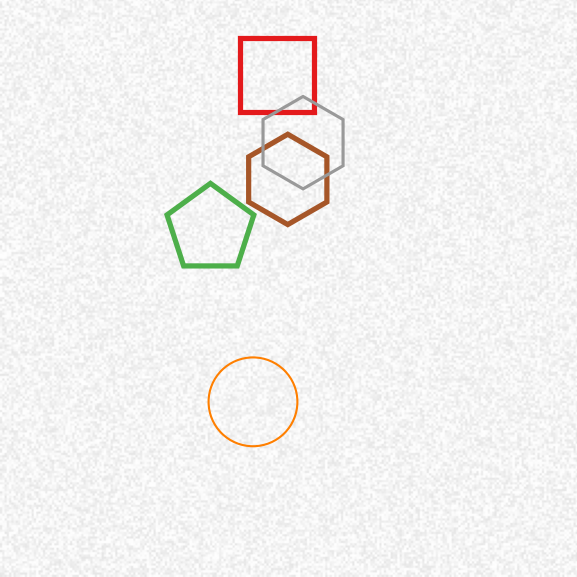[{"shape": "square", "thickness": 2.5, "radius": 0.32, "center": [0.479, 0.869]}, {"shape": "pentagon", "thickness": 2.5, "radius": 0.4, "center": [0.364, 0.603]}, {"shape": "circle", "thickness": 1, "radius": 0.38, "center": [0.438, 0.303]}, {"shape": "hexagon", "thickness": 2.5, "radius": 0.39, "center": [0.498, 0.688]}, {"shape": "hexagon", "thickness": 1.5, "radius": 0.4, "center": [0.525, 0.752]}]